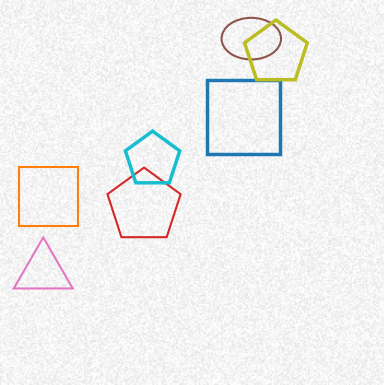[{"shape": "square", "thickness": 2.5, "radius": 0.48, "center": [0.633, 0.696]}, {"shape": "square", "thickness": 1.5, "radius": 0.38, "center": [0.126, 0.49]}, {"shape": "pentagon", "thickness": 1.5, "radius": 0.5, "center": [0.374, 0.465]}, {"shape": "oval", "thickness": 1.5, "radius": 0.39, "center": [0.653, 0.9]}, {"shape": "triangle", "thickness": 1.5, "radius": 0.44, "center": [0.112, 0.295]}, {"shape": "pentagon", "thickness": 2.5, "radius": 0.43, "center": [0.717, 0.862]}, {"shape": "pentagon", "thickness": 2.5, "radius": 0.37, "center": [0.396, 0.585]}]